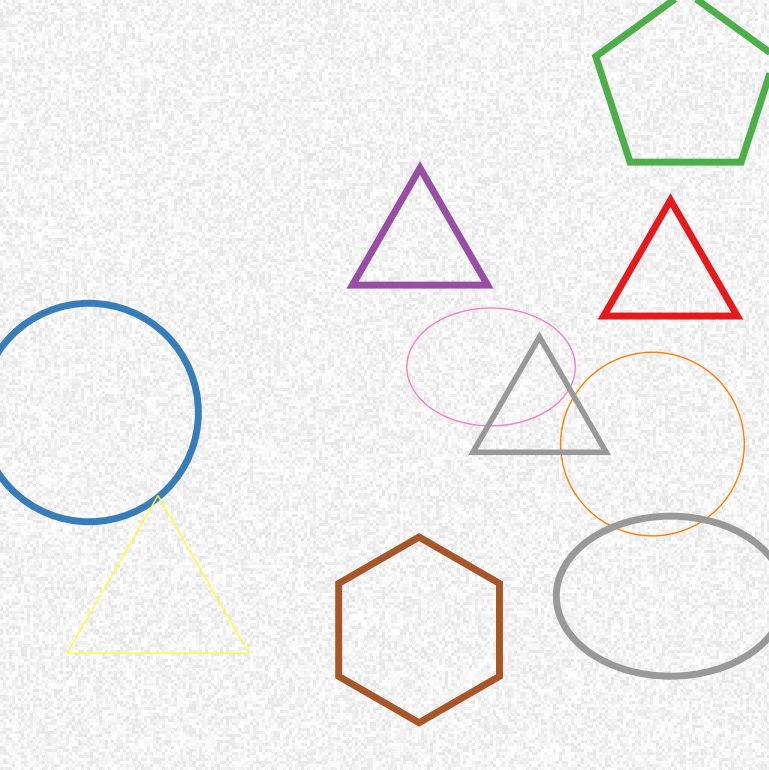[{"shape": "triangle", "thickness": 2.5, "radius": 0.5, "center": [0.871, 0.64]}, {"shape": "circle", "thickness": 2.5, "radius": 0.71, "center": [0.116, 0.464]}, {"shape": "pentagon", "thickness": 2.5, "radius": 0.61, "center": [0.89, 0.889]}, {"shape": "triangle", "thickness": 2.5, "radius": 0.51, "center": [0.545, 0.68]}, {"shape": "circle", "thickness": 0.5, "radius": 0.6, "center": [0.847, 0.423]}, {"shape": "triangle", "thickness": 0.5, "radius": 0.68, "center": [0.205, 0.22]}, {"shape": "hexagon", "thickness": 2.5, "radius": 0.6, "center": [0.544, 0.182]}, {"shape": "oval", "thickness": 0.5, "radius": 0.55, "center": [0.638, 0.523]}, {"shape": "oval", "thickness": 2.5, "radius": 0.74, "center": [0.871, 0.226]}, {"shape": "triangle", "thickness": 2, "radius": 0.5, "center": [0.701, 0.463]}]